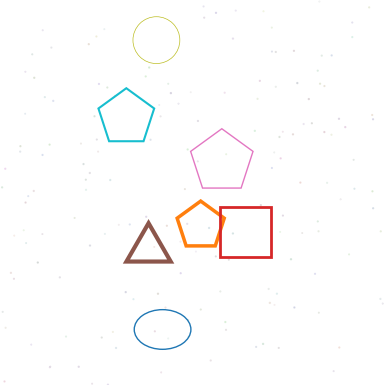[{"shape": "oval", "thickness": 1, "radius": 0.37, "center": [0.422, 0.144]}, {"shape": "pentagon", "thickness": 2.5, "radius": 0.32, "center": [0.521, 0.413]}, {"shape": "square", "thickness": 2, "radius": 0.33, "center": [0.638, 0.397]}, {"shape": "triangle", "thickness": 3, "radius": 0.33, "center": [0.386, 0.354]}, {"shape": "pentagon", "thickness": 1, "radius": 0.43, "center": [0.576, 0.58]}, {"shape": "circle", "thickness": 0.5, "radius": 0.3, "center": [0.406, 0.896]}, {"shape": "pentagon", "thickness": 1.5, "radius": 0.38, "center": [0.328, 0.695]}]